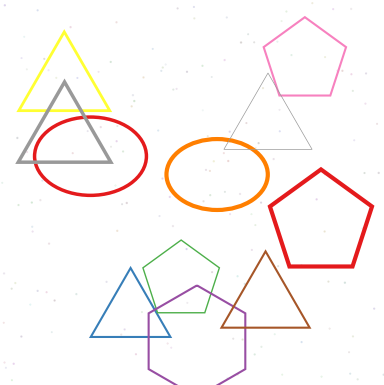[{"shape": "pentagon", "thickness": 3, "radius": 0.7, "center": [0.834, 0.421]}, {"shape": "oval", "thickness": 2.5, "radius": 0.73, "center": [0.235, 0.594]}, {"shape": "triangle", "thickness": 1.5, "radius": 0.6, "center": [0.339, 0.184]}, {"shape": "pentagon", "thickness": 1, "radius": 0.52, "center": [0.471, 0.272]}, {"shape": "hexagon", "thickness": 1.5, "radius": 0.72, "center": [0.512, 0.114]}, {"shape": "oval", "thickness": 3, "radius": 0.66, "center": [0.564, 0.547]}, {"shape": "triangle", "thickness": 2, "radius": 0.68, "center": [0.167, 0.781]}, {"shape": "triangle", "thickness": 1.5, "radius": 0.66, "center": [0.69, 0.215]}, {"shape": "pentagon", "thickness": 1.5, "radius": 0.56, "center": [0.792, 0.843]}, {"shape": "triangle", "thickness": 0.5, "radius": 0.66, "center": [0.696, 0.678]}, {"shape": "triangle", "thickness": 2.5, "radius": 0.69, "center": [0.168, 0.648]}]